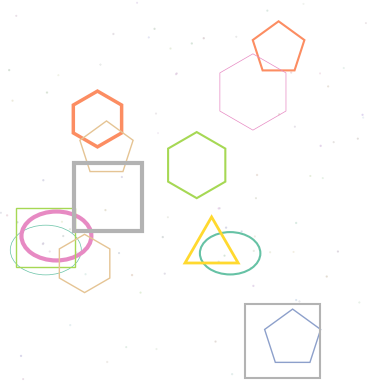[{"shape": "oval", "thickness": 1.5, "radius": 0.39, "center": [0.598, 0.342]}, {"shape": "oval", "thickness": 0.5, "radius": 0.46, "center": [0.119, 0.351]}, {"shape": "hexagon", "thickness": 2.5, "radius": 0.36, "center": [0.253, 0.691]}, {"shape": "pentagon", "thickness": 1.5, "radius": 0.35, "center": [0.724, 0.874]}, {"shape": "pentagon", "thickness": 1, "radius": 0.38, "center": [0.76, 0.121]}, {"shape": "oval", "thickness": 3, "radius": 0.45, "center": [0.147, 0.387]}, {"shape": "hexagon", "thickness": 0.5, "radius": 0.5, "center": [0.657, 0.761]}, {"shape": "hexagon", "thickness": 1.5, "radius": 0.43, "center": [0.511, 0.571]}, {"shape": "square", "thickness": 1, "radius": 0.38, "center": [0.119, 0.383]}, {"shape": "triangle", "thickness": 2, "radius": 0.4, "center": [0.55, 0.357]}, {"shape": "pentagon", "thickness": 1, "radius": 0.36, "center": [0.277, 0.613]}, {"shape": "hexagon", "thickness": 1, "radius": 0.38, "center": [0.22, 0.316]}, {"shape": "square", "thickness": 3, "radius": 0.44, "center": [0.281, 0.488]}, {"shape": "square", "thickness": 1.5, "radius": 0.49, "center": [0.733, 0.114]}]